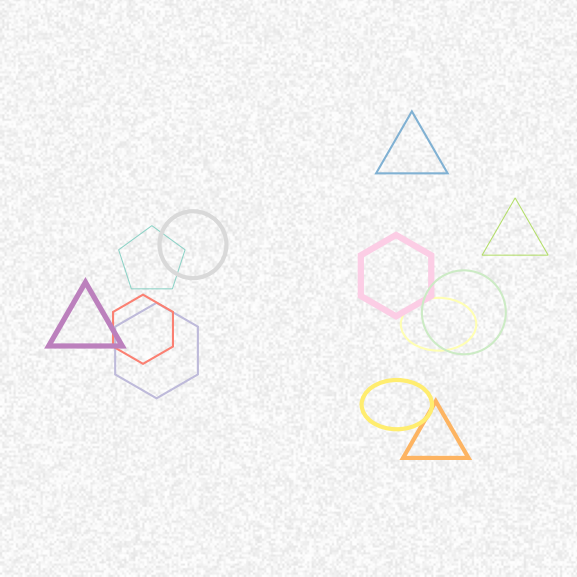[{"shape": "pentagon", "thickness": 0.5, "radius": 0.3, "center": [0.263, 0.548]}, {"shape": "oval", "thickness": 1, "radius": 0.33, "center": [0.759, 0.438]}, {"shape": "hexagon", "thickness": 1, "radius": 0.41, "center": [0.271, 0.392]}, {"shape": "hexagon", "thickness": 1, "radius": 0.3, "center": [0.248, 0.429]}, {"shape": "triangle", "thickness": 1, "radius": 0.36, "center": [0.713, 0.735]}, {"shape": "triangle", "thickness": 2, "radius": 0.33, "center": [0.755, 0.239]}, {"shape": "triangle", "thickness": 0.5, "radius": 0.33, "center": [0.892, 0.59]}, {"shape": "hexagon", "thickness": 3, "radius": 0.35, "center": [0.686, 0.522]}, {"shape": "circle", "thickness": 2, "radius": 0.29, "center": [0.334, 0.575]}, {"shape": "triangle", "thickness": 2.5, "radius": 0.37, "center": [0.148, 0.437]}, {"shape": "circle", "thickness": 1, "radius": 0.36, "center": [0.803, 0.458]}, {"shape": "oval", "thickness": 2, "radius": 0.3, "center": [0.687, 0.298]}]